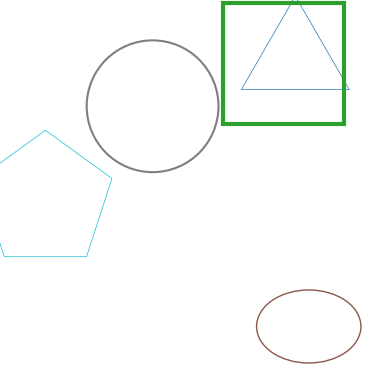[{"shape": "triangle", "thickness": 0.5, "radius": 0.81, "center": [0.767, 0.848]}, {"shape": "square", "thickness": 3, "radius": 0.79, "center": [0.736, 0.835]}, {"shape": "oval", "thickness": 1, "radius": 0.68, "center": [0.802, 0.152]}, {"shape": "circle", "thickness": 1.5, "radius": 0.86, "center": [0.396, 0.724]}, {"shape": "pentagon", "thickness": 0.5, "radius": 0.91, "center": [0.118, 0.48]}]